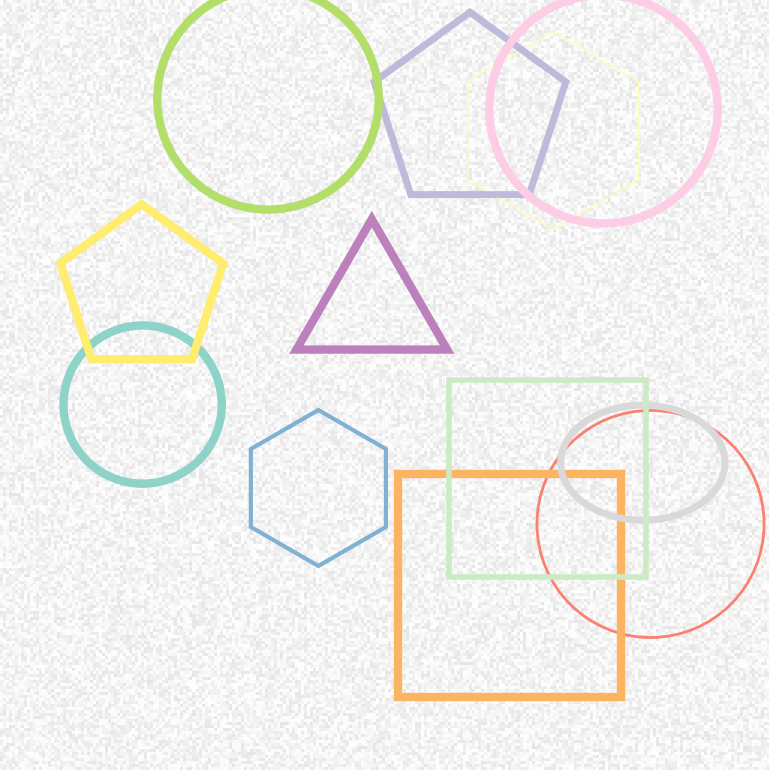[{"shape": "circle", "thickness": 3, "radius": 0.51, "center": [0.185, 0.475]}, {"shape": "hexagon", "thickness": 0.5, "radius": 0.64, "center": [0.719, 0.83]}, {"shape": "pentagon", "thickness": 2.5, "radius": 0.65, "center": [0.61, 0.853]}, {"shape": "circle", "thickness": 1, "radius": 0.74, "center": [0.845, 0.319]}, {"shape": "hexagon", "thickness": 1.5, "radius": 0.51, "center": [0.413, 0.366]}, {"shape": "square", "thickness": 3, "radius": 0.72, "center": [0.662, 0.24]}, {"shape": "circle", "thickness": 3, "radius": 0.72, "center": [0.348, 0.872]}, {"shape": "circle", "thickness": 3, "radius": 0.74, "center": [0.784, 0.858]}, {"shape": "oval", "thickness": 2.5, "radius": 0.53, "center": [0.835, 0.399]}, {"shape": "triangle", "thickness": 3, "radius": 0.56, "center": [0.483, 0.603]}, {"shape": "square", "thickness": 2, "radius": 0.64, "center": [0.711, 0.379]}, {"shape": "pentagon", "thickness": 3, "radius": 0.56, "center": [0.184, 0.624]}]